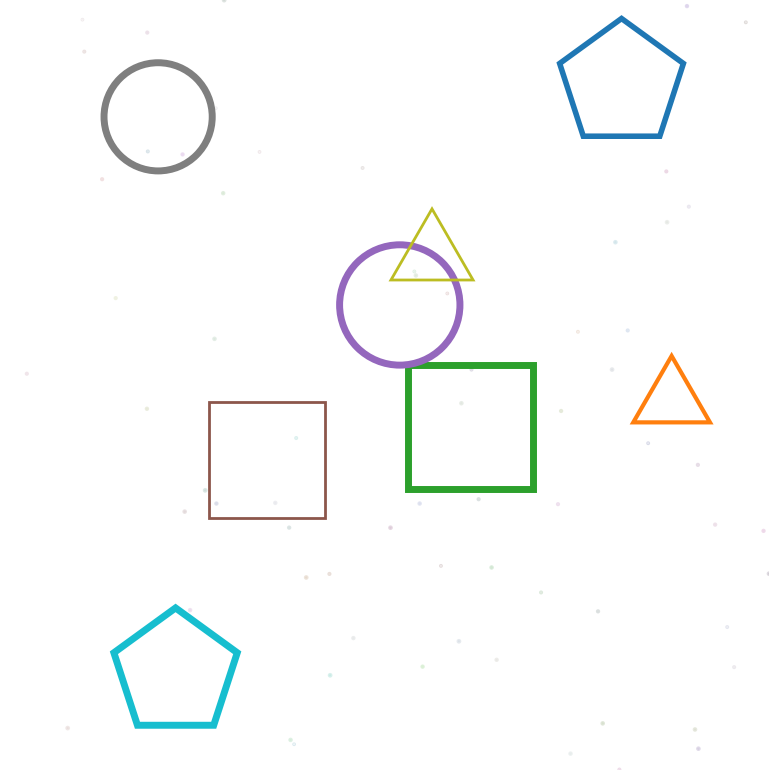[{"shape": "pentagon", "thickness": 2, "radius": 0.42, "center": [0.807, 0.891]}, {"shape": "triangle", "thickness": 1.5, "radius": 0.29, "center": [0.872, 0.48]}, {"shape": "square", "thickness": 2.5, "radius": 0.41, "center": [0.611, 0.445]}, {"shape": "circle", "thickness": 2.5, "radius": 0.39, "center": [0.519, 0.604]}, {"shape": "square", "thickness": 1, "radius": 0.37, "center": [0.347, 0.403]}, {"shape": "circle", "thickness": 2.5, "radius": 0.35, "center": [0.205, 0.848]}, {"shape": "triangle", "thickness": 1, "radius": 0.31, "center": [0.561, 0.667]}, {"shape": "pentagon", "thickness": 2.5, "radius": 0.42, "center": [0.228, 0.126]}]